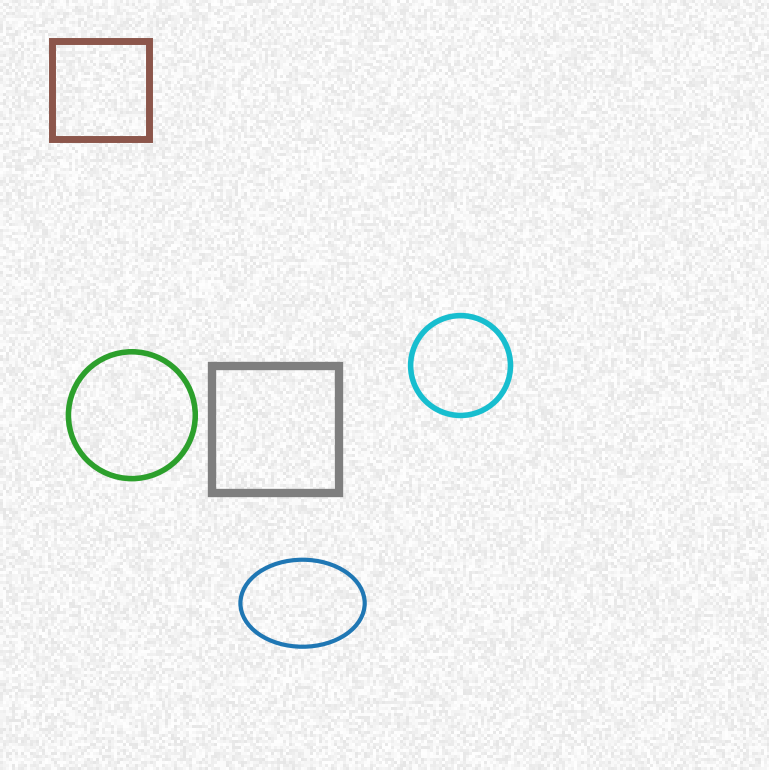[{"shape": "oval", "thickness": 1.5, "radius": 0.4, "center": [0.393, 0.217]}, {"shape": "circle", "thickness": 2, "radius": 0.41, "center": [0.171, 0.461]}, {"shape": "square", "thickness": 2.5, "radius": 0.32, "center": [0.13, 0.883]}, {"shape": "square", "thickness": 3, "radius": 0.41, "center": [0.358, 0.442]}, {"shape": "circle", "thickness": 2, "radius": 0.32, "center": [0.598, 0.525]}]